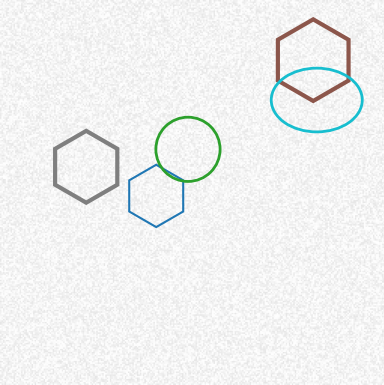[{"shape": "hexagon", "thickness": 1.5, "radius": 0.4, "center": [0.406, 0.491]}, {"shape": "circle", "thickness": 2, "radius": 0.42, "center": [0.488, 0.612]}, {"shape": "hexagon", "thickness": 3, "radius": 0.53, "center": [0.814, 0.844]}, {"shape": "hexagon", "thickness": 3, "radius": 0.47, "center": [0.224, 0.567]}, {"shape": "oval", "thickness": 2, "radius": 0.59, "center": [0.823, 0.74]}]